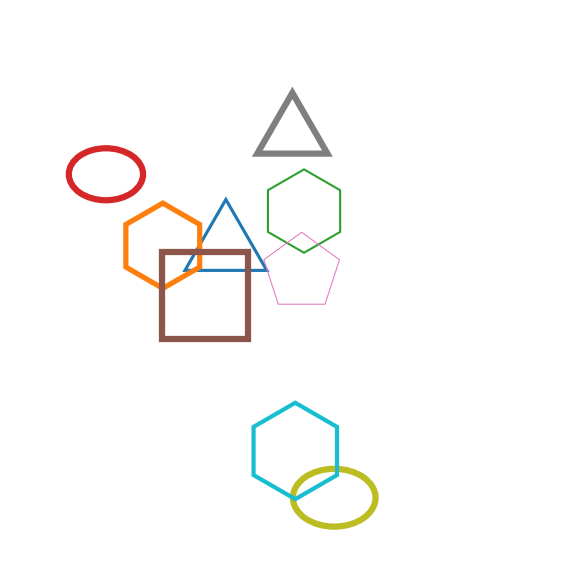[{"shape": "triangle", "thickness": 1.5, "radius": 0.41, "center": [0.391, 0.572]}, {"shape": "hexagon", "thickness": 2.5, "radius": 0.37, "center": [0.282, 0.574]}, {"shape": "hexagon", "thickness": 1, "radius": 0.36, "center": [0.526, 0.634]}, {"shape": "oval", "thickness": 3, "radius": 0.32, "center": [0.183, 0.697]}, {"shape": "square", "thickness": 3, "radius": 0.37, "center": [0.355, 0.487]}, {"shape": "pentagon", "thickness": 0.5, "radius": 0.34, "center": [0.522, 0.528]}, {"shape": "triangle", "thickness": 3, "radius": 0.35, "center": [0.506, 0.768]}, {"shape": "oval", "thickness": 3, "radius": 0.36, "center": [0.579, 0.137]}, {"shape": "hexagon", "thickness": 2, "radius": 0.42, "center": [0.511, 0.218]}]